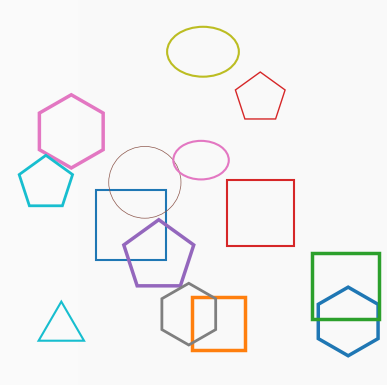[{"shape": "hexagon", "thickness": 2.5, "radius": 0.45, "center": [0.899, 0.165]}, {"shape": "square", "thickness": 1.5, "radius": 0.45, "center": [0.338, 0.416]}, {"shape": "square", "thickness": 2.5, "radius": 0.34, "center": [0.563, 0.16]}, {"shape": "square", "thickness": 2.5, "radius": 0.43, "center": [0.892, 0.257]}, {"shape": "square", "thickness": 1.5, "radius": 0.43, "center": [0.673, 0.447]}, {"shape": "pentagon", "thickness": 1, "radius": 0.34, "center": [0.672, 0.746]}, {"shape": "pentagon", "thickness": 2.5, "radius": 0.47, "center": [0.41, 0.334]}, {"shape": "circle", "thickness": 0.5, "radius": 0.47, "center": [0.374, 0.526]}, {"shape": "oval", "thickness": 1.5, "radius": 0.36, "center": [0.519, 0.584]}, {"shape": "hexagon", "thickness": 2.5, "radius": 0.48, "center": [0.184, 0.659]}, {"shape": "hexagon", "thickness": 2, "radius": 0.4, "center": [0.487, 0.184]}, {"shape": "oval", "thickness": 1.5, "radius": 0.46, "center": [0.524, 0.866]}, {"shape": "pentagon", "thickness": 2, "radius": 0.36, "center": [0.118, 0.524]}, {"shape": "triangle", "thickness": 1.5, "radius": 0.34, "center": [0.158, 0.149]}]